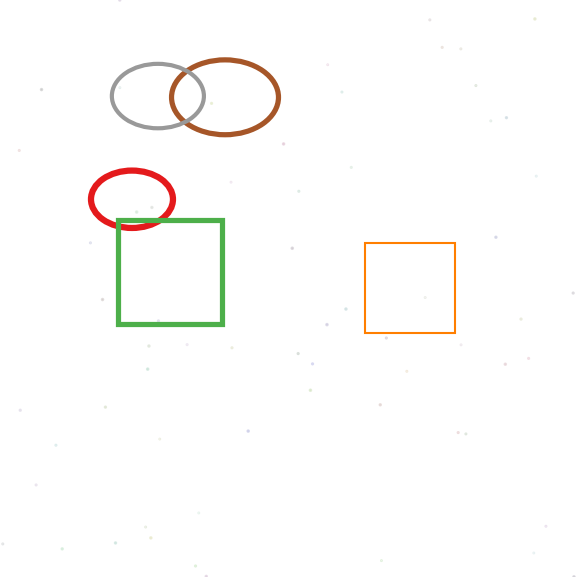[{"shape": "oval", "thickness": 3, "radius": 0.35, "center": [0.229, 0.654]}, {"shape": "square", "thickness": 2.5, "radius": 0.45, "center": [0.294, 0.528]}, {"shape": "square", "thickness": 1, "radius": 0.39, "center": [0.71, 0.5]}, {"shape": "oval", "thickness": 2.5, "radius": 0.46, "center": [0.39, 0.831]}, {"shape": "oval", "thickness": 2, "radius": 0.4, "center": [0.273, 0.833]}]